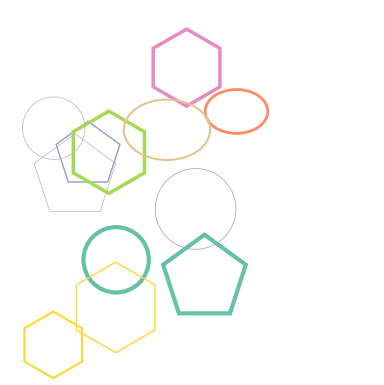[{"shape": "circle", "thickness": 3, "radius": 0.42, "center": [0.302, 0.325]}, {"shape": "pentagon", "thickness": 3, "radius": 0.56, "center": [0.531, 0.277]}, {"shape": "oval", "thickness": 2, "radius": 0.41, "center": [0.614, 0.711]}, {"shape": "pentagon", "thickness": 1, "radius": 0.44, "center": [0.229, 0.598]}, {"shape": "circle", "thickness": 0.5, "radius": 0.52, "center": [0.508, 0.457]}, {"shape": "hexagon", "thickness": 2.5, "radius": 0.5, "center": [0.485, 0.824]}, {"shape": "hexagon", "thickness": 2.5, "radius": 0.53, "center": [0.283, 0.604]}, {"shape": "hexagon", "thickness": 1, "radius": 0.59, "center": [0.3, 0.202]}, {"shape": "hexagon", "thickness": 1.5, "radius": 0.43, "center": [0.138, 0.104]}, {"shape": "oval", "thickness": 1.5, "radius": 0.56, "center": [0.434, 0.663]}, {"shape": "circle", "thickness": 0.5, "radius": 0.41, "center": [0.14, 0.667]}, {"shape": "pentagon", "thickness": 0.5, "radius": 0.56, "center": [0.195, 0.541]}]